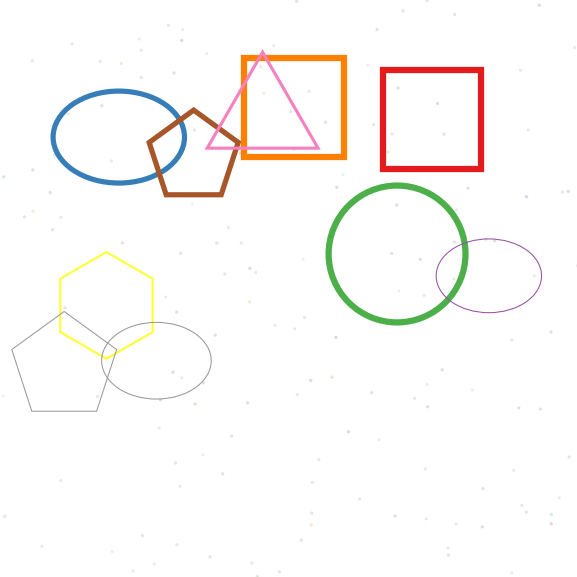[{"shape": "square", "thickness": 3, "radius": 0.43, "center": [0.748, 0.792]}, {"shape": "oval", "thickness": 2.5, "radius": 0.57, "center": [0.206, 0.762]}, {"shape": "circle", "thickness": 3, "radius": 0.59, "center": [0.688, 0.559]}, {"shape": "oval", "thickness": 0.5, "radius": 0.46, "center": [0.847, 0.522]}, {"shape": "square", "thickness": 3, "radius": 0.43, "center": [0.51, 0.813]}, {"shape": "hexagon", "thickness": 1, "radius": 0.46, "center": [0.184, 0.47]}, {"shape": "pentagon", "thickness": 2.5, "radius": 0.41, "center": [0.335, 0.727]}, {"shape": "triangle", "thickness": 1.5, "radius": 0.55, "center": [0.455, 0.798]}, {"shape": "pentagon", "thickness": 0.5, "radius": 0.48, "center": [0.111, 0.364]}, {"shape": "oval", "thickness": 0.5, "radius": 0.47, "center": [0.271, 0.375]}]